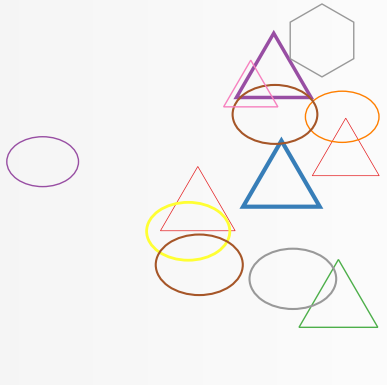[{"shape": "triangle", "thickness": 0.5, "radius": 0.5, "center": [0.892, 0.593]}, {"shape": "triangle", "thickness": 0.5, "radius": 0.56, "center": [0.51, 0.456]}, {"shape": "triangle", "thickness": 3, "radius": 0.57, "center": [0.726, 0.52]}, {"shape": "triangle", "thickness": 1, "radius": 0.59, "center": [0.873, 0.209]}, {"shape": "oval", "thickness": 1, "radius": 0.46, "center": [0.11, 0.58]}, {"shape": "triangle", "thickness": 2.5, "radius": 0.56, "center": [0.706, 0.802]}, {"shape": "oval", "thickness": 1, "radius": 0.47, "center": [0.883, 0.697]}, {"shape": "oval", "thickness": 2, "radius": 0.54, "center": [0.486, 0.399]}, {"shape": "oval", "thickness": 1.5, "radius": 0.55, "center": [0.71, 0.703]}, {"shape": "oval", "thickness": 1.5, "radius": 0.56, "center": [0.514, 0.312]}, {"shape": "triangle", "thickness": 1, "radius": 0.4, "center": [0.647, 0.763]}, {"shape": "hexagon", "thickness": 1, "radius": 0.47, "center": [0.831, 0.895]}, {"shape": "oval", "thickness": 1.5, "radius": 0.56, "center": [0.756, 0.276]}]